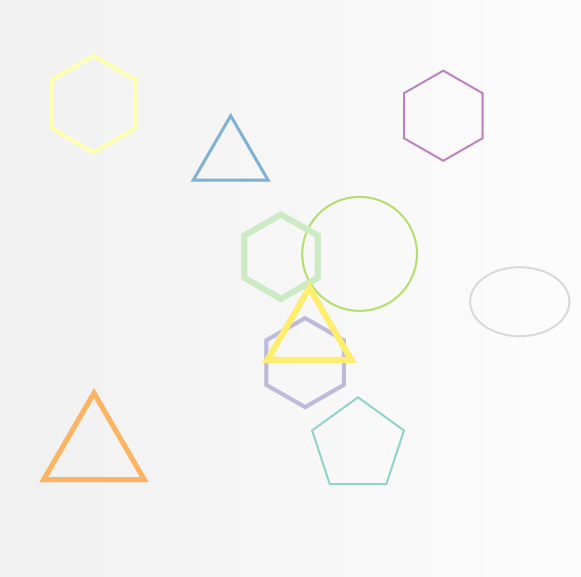[{"shape": "pentagon", "thickness": 1, "radius": 0.42, "center": [0.616, 0.228]}, {"shape": "hexagon", "thickness": 2, "radius": 0.42, "center": [0.161, 0.819]}, {"shape": "hexagon", "thickness": 2, "radius": 0.39, "center": [0.525, 0.371]}, {"shape": "triangle", "thickness": 1.5, "radius": 0.37, "center": [0.397, 0.724]}, {"shape": "triangle", "thickness": 2.5, "radius": 0.5, "center": [0.162, 0.219]}, {"shape": "circle", "thickness": 1, "radius": 0.49, "center": [0.619, 0.559]}, {"shape": "oval", "thickness": 1, "radius": 0.43, "center": [0.894, 0.477]}, {"shape": "hexagon", "thickness": 1, "radius": 0.39, "center": [0.763, 0.799]}, {"shape": "hexagon", "thickness": 3, "radius": 0.37, "center": [0.483, 0.555]}, {"shape": "triangle", "thickness": 3, "radius": 0.42, "center": [0.532, 0.418]}]